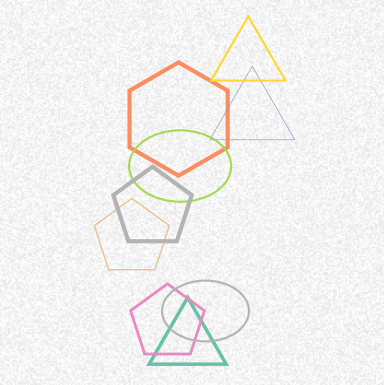[{"shape": "triangle", "thickness": 2.5, "radius": 0.58, "center": [0.487, 0.112]}, {"shape": "hexagon", "thickness": 3, "radius": 0.74, "center": [0.464, 0.691]}, {"shape": "triangle", "thickness": 0.5, "radius": 0.64, "center": [0.655, 0.701]}, {"shape": "pentagon", "thickness": 2, "radius": 0.5, "center": [0.435, 0.162]}, {"shape": "oval", "thickness": 1.5, "radius": 0.66, "center": [0.468, 0.569]}, {"shape": "triangle", "thickness": 1.5, "radius": 0.56, "center": [0.645, 0.846]}, {"shape": "pentagon", "thickness": 1, "radius": 0.51, "center": [0.342, 0.382]}, {"shape": "oval", "thickness": 1.5, "radius": 0.56, "center": [0.534, 0.192]}, {"shape": "pentagon", "thickness": 3, "radius": 0.54, "center": [0.396, 0.46]}]